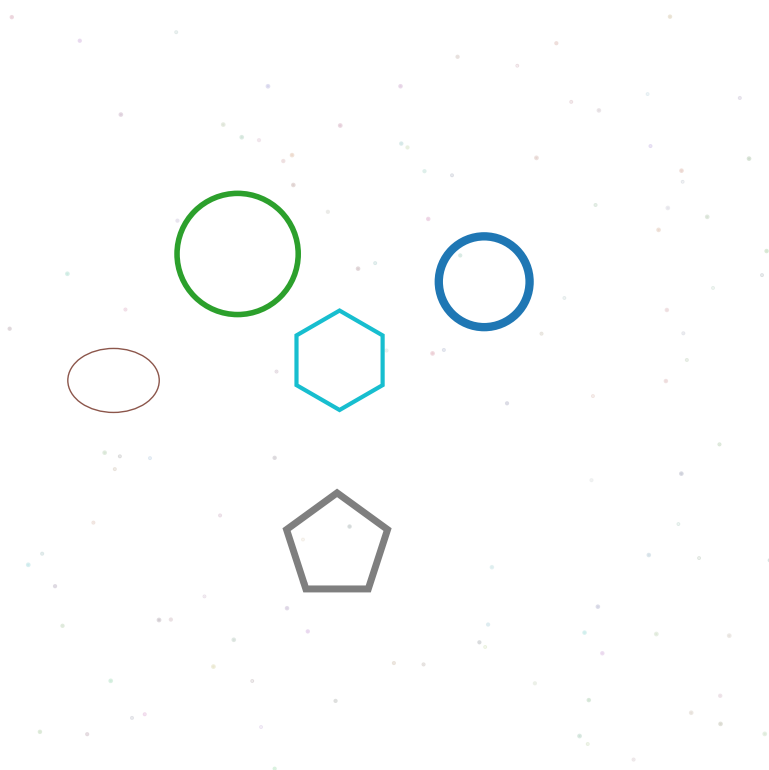[{"shape": "circle", "thickness": 3, "radius": 0.29, "center": [0.629, 0.634]}, {"shape": "circle", "thickness": 2, "radius": 0.39, "center": [0.309, 0.67]}, {"shape": "oval", "thickness": 0.5, "radius": 0.3, "center": [0.147, 0.506]}, {"shape": "pentagon", "thickness": 2.5, "radius": 0.34, "center": [0.438, 0.291]}, {"shape": "hexagon", "thickness": 1.5, "radius": 0.32, "center": [0.441, 0.532]}]